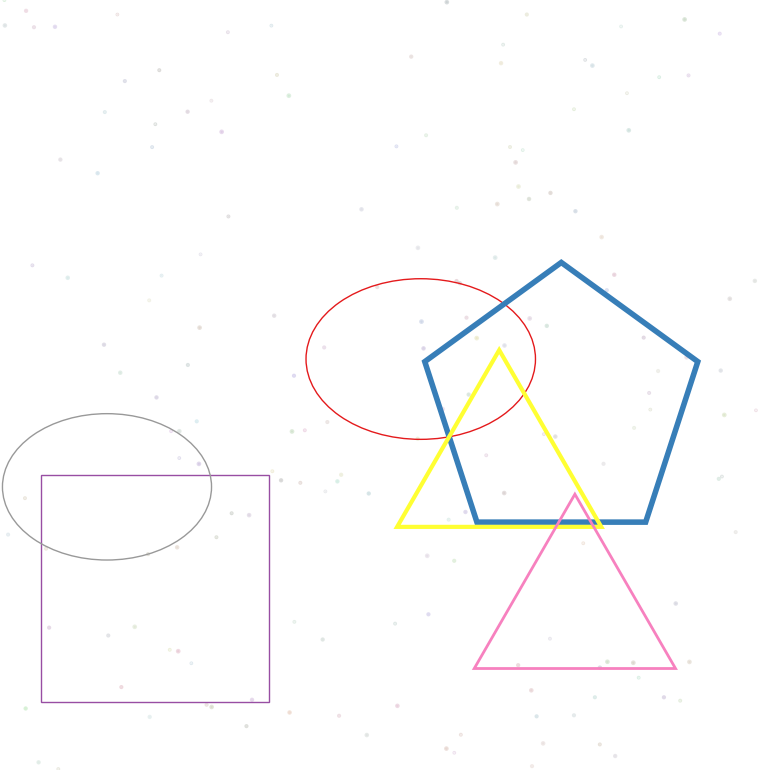[{"shape": "oval", "thickness": 0.5, "radius": 0.74, "center": [0.546, 0.534]}, {"shape": "pentagon", "thickness": 2, "radius": 0.93, "center": [0.729, 0.473]}, {"shape": "square", "thickness": 0.5, "radius": 0.74, "center": [0.201, 0.236]}, {"shape": "triangle", "thickness": 1.5, "radius": 0.77, "center": [0.648, 0.392]}, {"shape": "triangle", "thickness": 1, "radius": 0.75, "center": [0.747, 0.207]}, {"shape": "oval", "thickness": 0.5, "radius": 0.68, "center": [0.139, 0.368]}]